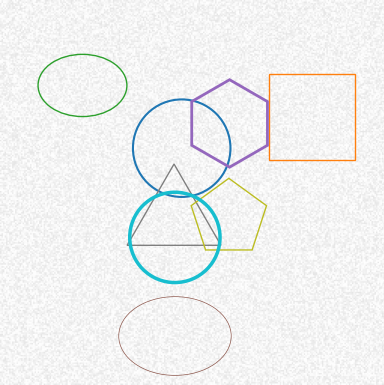[{"shape": "circle", "thickness": 1.5, "radius": 0.63, "center": [0.472, 0.615]}, {"shape": "square", "thickness": 1, "radius": 0.56, "center": [0.811, 0.697]}, {"shape": "oval", "thickness": 1, "radius": 0.58, "center": [0.214, 0.778]}, {"shape": "hexagon", "thickness": 2, "radius": 0.57, "center": [0.596, 0.679]}, {"shape": "oval", "thickness": 0.5, "radius": 0.73, "center": [0.454, 0.127]}, {"shape": "triangle", "thickness": 1, "radius": 0.7, "center": [0.452, 0.433]}, {"shape": "pentagon", "thickness": 1, "radius": 0.51, "center": [0.594, 0.434]}, {"shape": "circle", "thickness": 2.5, "radius": 0.59, "center": [0.454, 0.383]}]